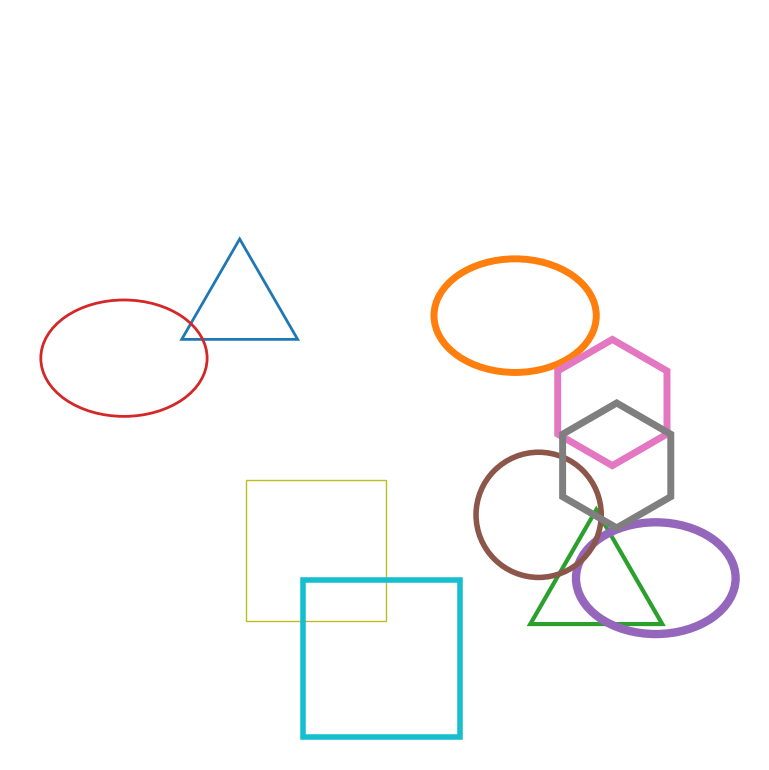[{"shape": "triangle", "thickness": 1, "radius": 0.43, "center": [0.311, 0.603]}, {"shape": "oval", "thickness": 2.5, "radius": 0.53, "center": [0.669, 0.59]}, {"shape": "triangle", "thickness": 1.5, "radius": 0.49, "center": [0.774, 0.239]}, {"shape": "oval", "thickness": 1, "radius": 0.54, "center": [0.161, 0.535]}, {"shape": "oval", "thickness": 3, "radius": 0.52, "center": [0.852, 0.249]}, {"shape": "circle", "thickness": 2, "radius": 0.41, "center": [0.7, 0.331]}, {"shape": "hexagon", "thickness": 2.5, "radius": 0.41, "center": [0.795, 0.477]}, {"shape": "hexagon", "thickness": 2.5, "radius": 0.41, "center": [0.801, 0.396]}, {"shape": "square", "thickness": 0.5, "radius": 0.46, "center": [0.411, 0.285]}, {"shape": "square", "thickness": 2, "radius": 0.51, "center": [0.495, 0.145]}]